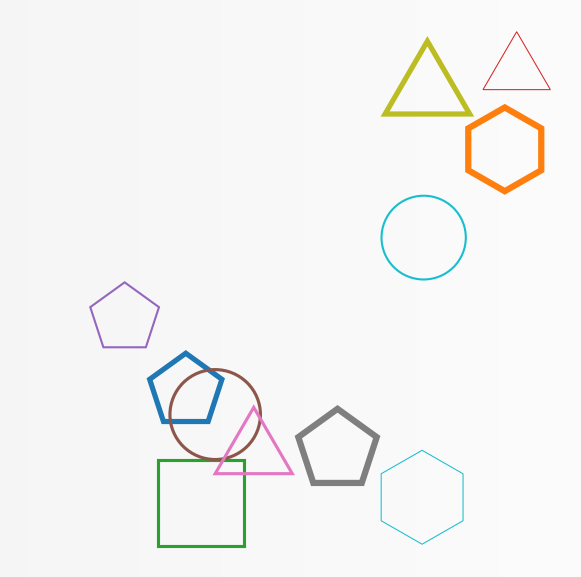[{"shape": "pentagon", "thickness": 2.5, "radius": 0.33, "center": [0.32, 0.322]}, {"shape": "hexagon", "thickness": 3, "radius": 0.36, "center": [0.868, 0.741]}, {"shape": "square", "thickness": 1.5, "radius": 0.37, "center": [0.346, 0.128]}, {"shape": "triangle", "thickness": 0.5, "radius": 0.33, "center": [0.889, 0.877]}, {"shape": "pentagon", "thickness": 1, "radius": 0.31, "center": [0.214, 0.448]}, {"shape": "circle", "thickness": 1.5, "radius": 0.39, "center": [0.37, 0.281]}, {"shape": "triangle", "thickness": 1.5, "radius": 0.38, "center": [0.437, 0.217]}, {"shape": "pentagon", "thickness": 3, "radius": 0.35, "center": [0.581, 0.22]}, {"shape": "triangle", "thickness": 2.5, "radius": 0.42, "center": [0.735, 0.844]}, {"shape": "circle", "thickness": 1, "radius": 0.36, "center": [0.729, 0.588]}, {"shape": "hexagon", "thickness": 0.5, "radius": 0.41, "center": [0.726, 0.138]}]